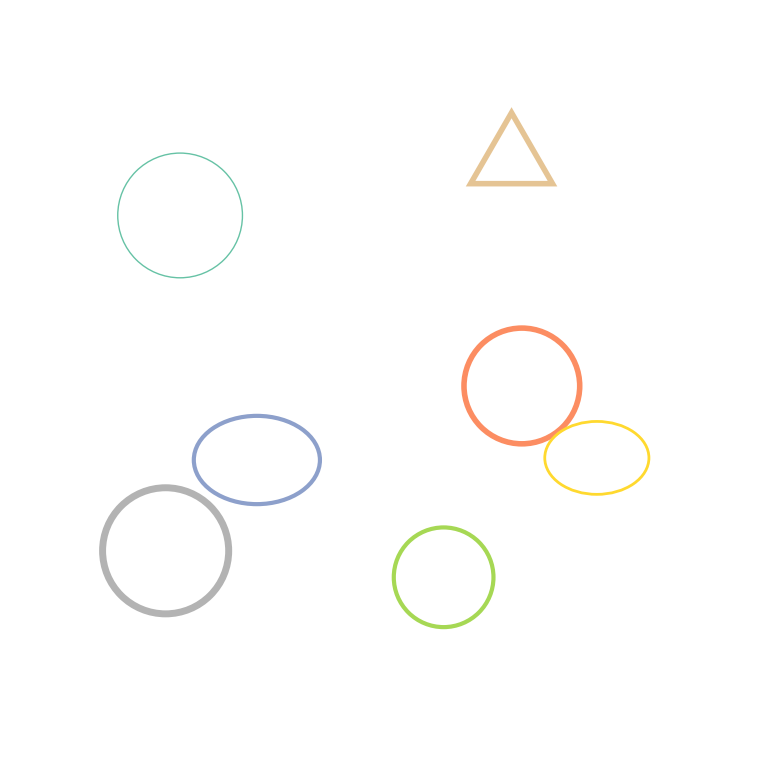[{"shape": "circle", "thickness": 0.5, "radius": 0.4, "center": [0.234, 0.72]}, {"shape": "circle", "thickness": 2, "radius": 0.38, "center": [0.678, 0.499]}, {"shape": "oval", "thickness": 1.5, "radius": 0.41, "center": [0.334, 0.403]}, {"shape": "circle", "thickness": 1.5, "radius": 0.32, "center": [0.576, 0.25]}, {"shape": "oval", "thickness": 1, "radius": 0.34, "center": [0.775, 0.405]}, {"shape": "triangle", "thickness": 2, "radius": 0.31, "center": [0.664, 0.792]}, {"shape": "circle", "thickness": 2.5, "radius": 0.41, "center": [0.215, 0.285]}]